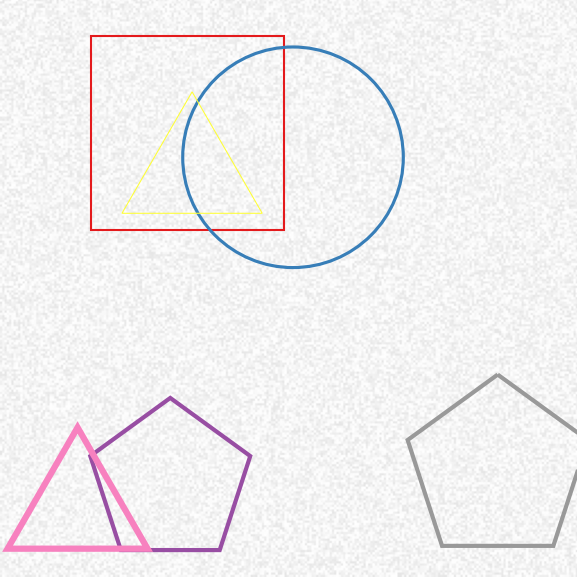[{"shape": "square", "thickness": 1, "radius": 0.84, "center": [0.325, 0.769]}, {"shape": "circle", "thickness": 1.5, "radius": 0.95, "center": [0.507, 0.727]}, {"shape": "pentagon", "thickness": 2, "radius": 0.73, "center": [0.295, 0.164]}, {"shape": "triangle", "thickness": 0.5, "radius": 0.7, "center": [0.333, 0.7]}, {"shape": "triangle", "thickness": 3, "radius": 0.7, "center": [0.134, 0.119]}, {"shape": "pentagon", "thickness": 2, "radius": 0.82, "center": [0.862, 0.187]}]